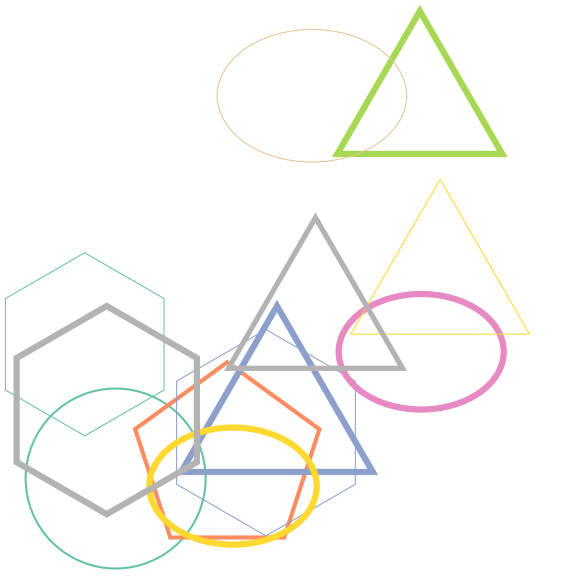[{"shape": "circle", "thickness": 1, "radius": 0.78, "center": [0.2, 0.171]}, {"shape": "hexagon", "thickness": 0.5, "radius": 0.79, "center": [0.147, 0.403]}, {"shape": "pentagon", "thickness": 2, "radius": 0.84, "center": [0.394, 0.204]}, {"shape": "hexagon", "thickness": 0.5, "radius": 0.89, "center": [0.461, 0.25]}, {"shape": "triangle", "thickness": 3, "radius": 0.96, "center": [0.48, 0.278]}, {"shape": "oval", "thickness": 3, "radius": 0.71, "center": [0.729, 0.39]}, {"shape": "triangle", "thickness": 3, "radius": 0.82, "center": [0.727, 0.815]}, {"shape": "triangle", "thickness": 0.5, "radius": 0.89, "center": [0.762, 0.51]}, {"shape": "oval", "thickness": 3, "radius": 0.72, "center": [0.403, 0.157]}, {"shape": "oval", "thickness": 0.5, "radius": 0.82, "center": [0.54, 0.833]}, {"shape": "triangle", "thickness": 2.5, "radius": 0.87, "center": [0.546, 0.448]}, {"shape": "hexagon", "thickness": 3, "radius": 0.9, "center": [0.185, 0.289]}]